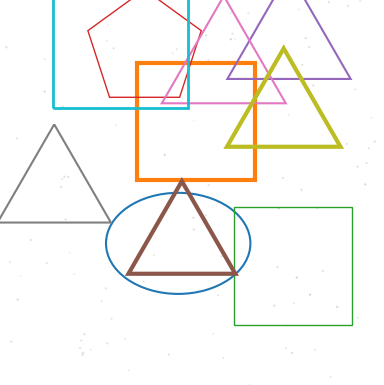[{"shape": "oval", "thickness": 1.5, "radius": 0.94, "center": [0.463, 0.368]}, {"shape": "square", "thickness": 3, "radius": 0.76, "center": [0.508, 0.684]}, {"shape": "square", "thickness": 1, "radius": 0.77, "center": [0.761, 0.308]}, {"shape": "pentagon", "thickness": 1, "radius": 0.77, "center": [0.376, 0.873]}, {"shape": "triangle", "thickness": 1.5, "radius": 0.92, "center": [0.751, 0.887]}, {"shape": "triangle", "thickness": 3, "radius": 0.8, "center": [0.472, 0.369]}, {"shape": "triangle", "thickness": 1.5, "radius": 0.93, "center": [0.581, 0.825]}, {"shape": "triangle", "thickness": 1.5, "radius": 0.85, "center": [0.141, 0.507]}, {"shape": "triangle", "thickness": 3, "radius": 0.85, "center": [0.737, 0.704]}, {"shape": "square", "thickness": 2, "radius": 0.87, "center": [0.313, 0.894]}]